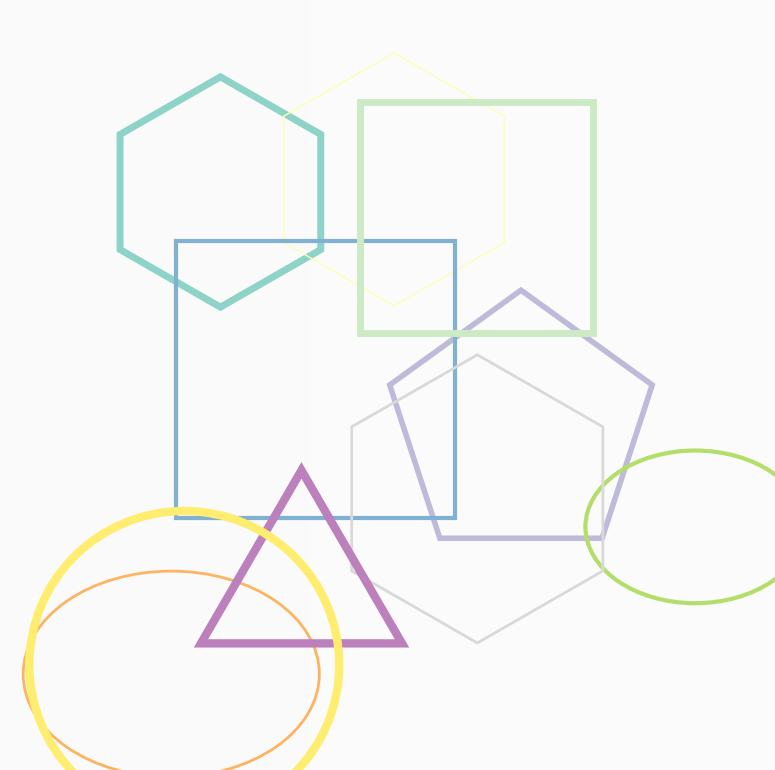[{"shape": "hexagon", "thickness": 2.5, "radius": 0.75, "center": [0.284, 0.751]}, {"shape": "hexagon", "thickness": 0.5, "radius": 0.82, "center": [0.509, 0.767]}, {"shape": "pentagon", "thickness": 2, "radius": 0.89, "center": [0.672, 0.445]}, {"shape": "square", "thickness": 1.5, "radius": 0.9, "center": [0.407, 0.507]}, {"shape": "oval", "thickness": 1, "radius": 0.96, "center": [0.221, 0.125]}, {"shape": "oval", "thickness": 1.5, "radius": 0.71, "center": [0.897, 0.316]}, {"shape": "hexagon", "thickness": 1, "radius": 0.94, "center": [0.616, 0.352]}, {"shape": "triangle", "thickness": 3, "radius": 0.75, "center": [0.389, 0.239]}, {"shape": "square", "thickness": 2.5, "radius": 0.75, "center": [0.615, 0.717]}, {"shape": "circle", "thickness": 3, "radius": 1.0, "center": [0.238, 0.136]}]